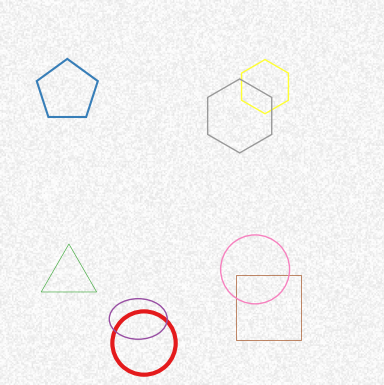[{"shape": "circle", "thickness": 3, "radius": 0.41, "center": [0.374, 0.109]}, {"shape": "pentagon", "thickness": 1.5, "radius": 0.42, "center": [0.175, 0.764]}, {"shape": "triangle", "thickness": 0.5, "radius": 0.42, "center": [0.179, 0.283]}, {"shape": "oval", "thickness": 1, "radius": 0.38, "center": [0.359, 0.172]}, {"shape": "hexagon", "thickness": 1, "radius": 0.35, "center": [0.688, 0.775]}, {"shape": "square", "thickness": 0.5, "radius": 0.43, "center": [0.697, 0.201]}, {"shape": "circle", "thickness": 1, "radius": 0.45, "center": [0.663, 0.3]}, {"shape": "hexagon", "thickness": 1, "radius": 0.48, "center": [0.623, 0.699]}]